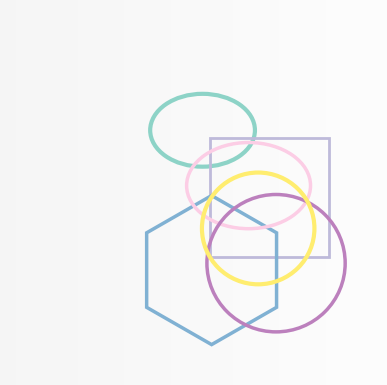[{"shape": "oval", "thickness": 3, "radius": 0.68, "center": [0.523, 0.662]}, {"shape": "square", "thickness": 2, "radius": 0.77, "center": [0.696, 0.487]}, {"shape": "hexagon", "thickness": 2.5, "radius": 0.97, "center": [0.546, 0.299]}, {"shape": "oval", "thickness": 2.5, "radius": 0.8, "center": [0.641, 0.518]}, {"shape": "circle", "thickness": 2.5, "radius": 0.89, "center": [0.712, 0.316]}, {"shape": "circle", "thickness": 3, "radius": 0.73, "center": [0.666, 0.407]}]